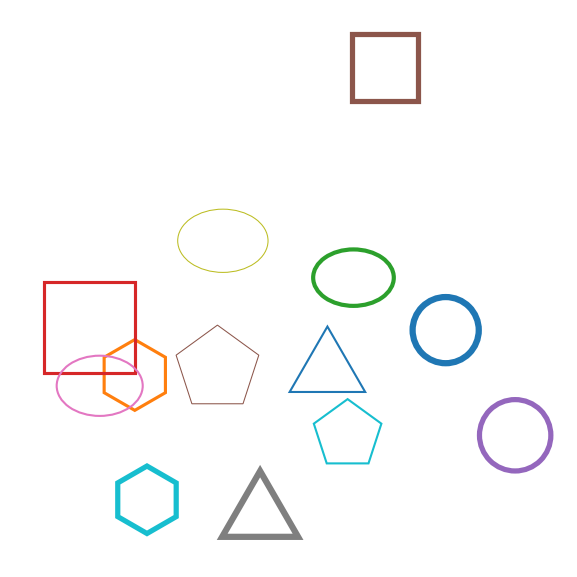[{"shape": "triangle", "thickness": 1, "radius": 0.38, "center": [0.567, 0.358]}, {"shape": "circle", "thickness": 3, "radius": 0.29, "center": [0.772, 0.427]}, {"shape": "hexagon", "thickness": 1.5, "radius": 0.31, "center": [0.233, 0.35]}, {"shape": "oval", "thickness": 2, "radius": 0.35, "center": [0.612, 0.518]}, {"shape": "square", "thickness": 1.5, "radius": 0.39, "center": [0.155, 0.431]}, {"shape": "circle", "thickness": 2.5, "radius": 0.31, "center": [0.892, 0.245]}, {"shape": "pentagon", "thickness": 0.5, "radius": 0.38, "center": [0.377, 0.361]}, {"shape": "square", "thickness": 2.5, "radius": 0.29, "center": [0.667, 0.883]}, {"shape": "oval", "thickness": 1, "radius": 0.37, "center": [0.173, 0.331]}, {"shape": "triangle", "thickness": 3, "radius": 0.38, "center": [0.45, 0.107]}, {"shape": "oval", "thickness": 0.5, "radius": 0.39, "center": [0.386, 0.582]}, {"shape": "hexagon", "thickness": 2.5, "radius": 0.29, "center": [0.255, 0.134]}, {"shape": "pentagon", "thickness": 1, "radius": 0.31, "center": [0.602, 0.246]}]